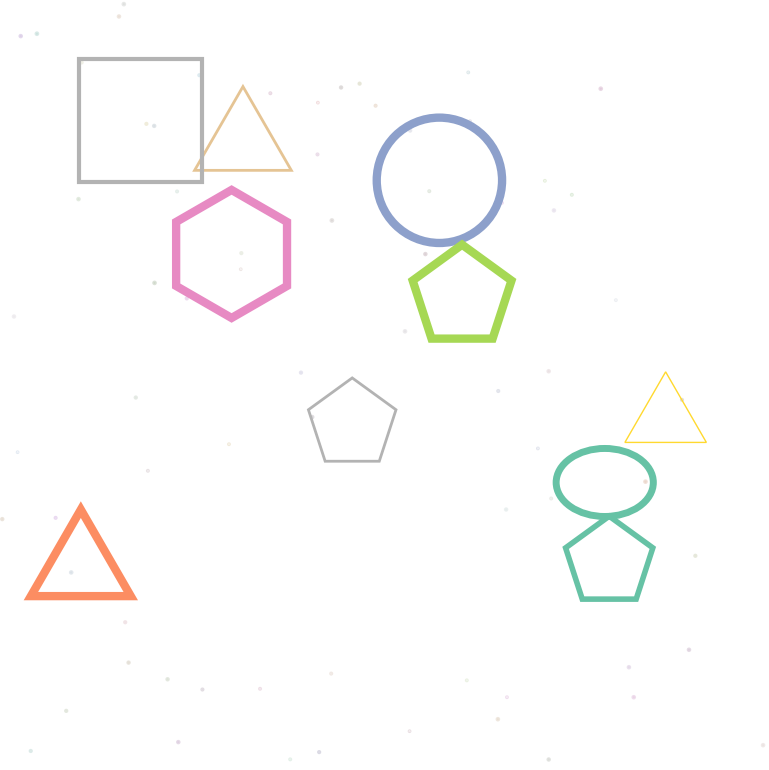[{"shape": "oval", "thickness": 2.5, "radius": 0.32, "center": [0.785, 0.373]}, {"shape": "pentagon", "thickness": 2, "radius": 0.3, "center": [0.791, 0.27]}, {"shape": "triangle", "thickness": 3, "radius": 0.37, "center": [0.105, 0.263]}, {"shape": "circle", "thickness": 3, "radius": 0.41, "center": [0.571, 0.766]}, {"shape": "hexagon", "thickness": 3, "radius": 0.42, "center": [0.301, 0.67]}, {"shape": "pentagon", "thickness": 3, "radius": 0.34, "center": [0.6, 0.615]}, {"shape": "triangle", "thickness": 0.5, "radius": 0.31, "center": [0.864, 0.456]}, {"shape": "triangle", "thickness": 1, "radius": 0.36, "center": [0.316, 0.815]}, {"shape": "square", "thickness": 1.5, "radius": 0.4, "center": [0.182, 0.843]}, {"shape": "pentagon", "thickness": 1, "radius": 0.3, "center": [0.457, 0.449]}]